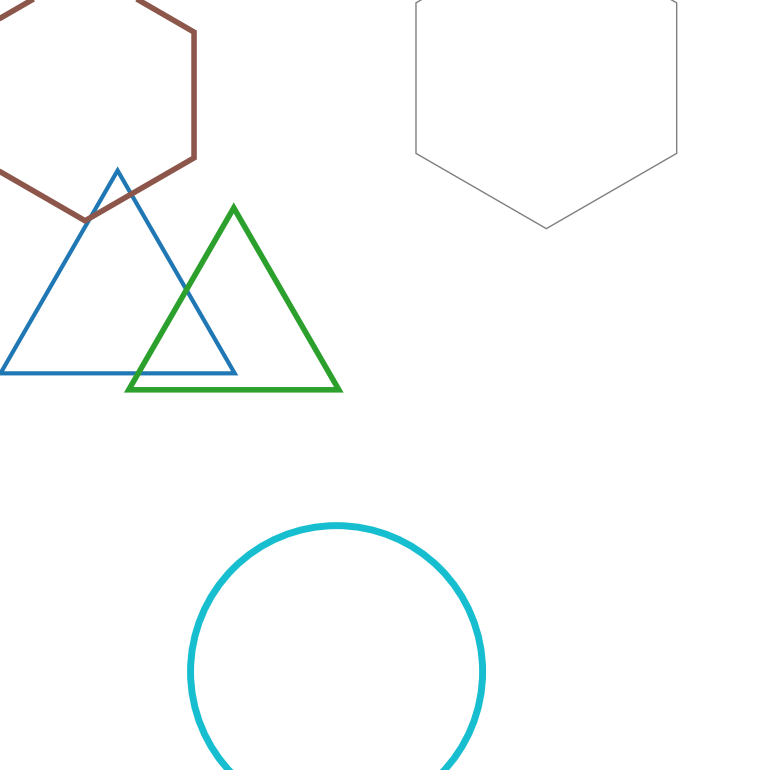[{"shape": "triangle", "thickness": 1.5, "radius": 0.88, "center": [0.153, 0.603]}, {"shape": "triangle", "thickness": 2, "radius": 0.79, "center": [0.304, 0.573]}, {"shape": "hexagon", "thickness": 2, "radius": 0.82, "center": [0.111, 0.877]}, {"shape": "hexagon", "thickness": 0.5, "radius": 0.98, "center": [0.71, 0.899]}, {"shape": "circle", "thickness": 2.5, "radius": 0.95, "center": [0.437, 0.128]}]